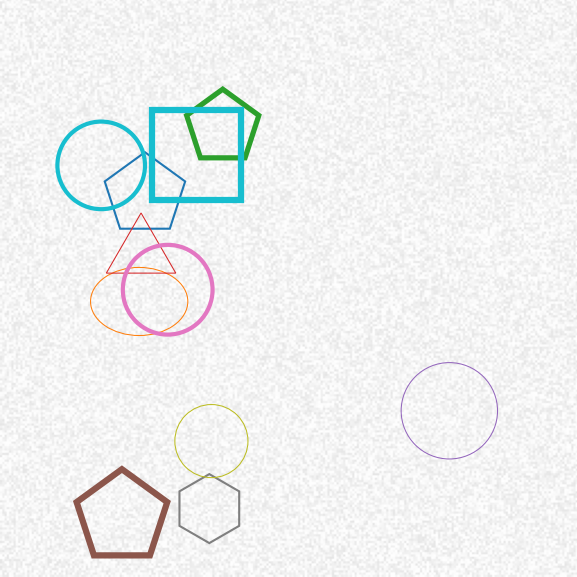[{"shape": "pentagon", "thickness": 1, "radius": 0.37, "center": [0.251, 0.662]}, {"shape": "oval", "thickness": 0.5, "radius": 0.42, "center": [0.241, 0.477]}, {"shape": "pentagon", "thickness": 2.5, "radius": 0.33, "center": [0.386, 0.779]}, {"shape": "triangle", "thickness": 0.5, "radius": 0.35, "center": [0.244, 0.561]}, {"shape": "circle", "thickness": 0.5, "radius": 0.42, "center": [0.778, 0.288]}, {"shape": "pentagon", "thickness": 3, "radius": 0.41, "center": [0.211, 0.104]}, {"shape": "circle", "thickness": 2, "radius": 0.39, "center": [0.29, 0.497]}, {"shape": "hexagon", "thickness": 1, "radius": 0.3, "center": [0.362, 0.118]}, {"shape": "circle", "thickness": 0.5, "radius": 0.32, "center": [0.366, 0.235]}, {"shape": "circle", "thickness": 2, "radius": 0.38, "center": [0.175, 0.713]}, {"shape": "square", "thickness": 3, "radius": 0.39, "center": [0.34, 0.731]}]